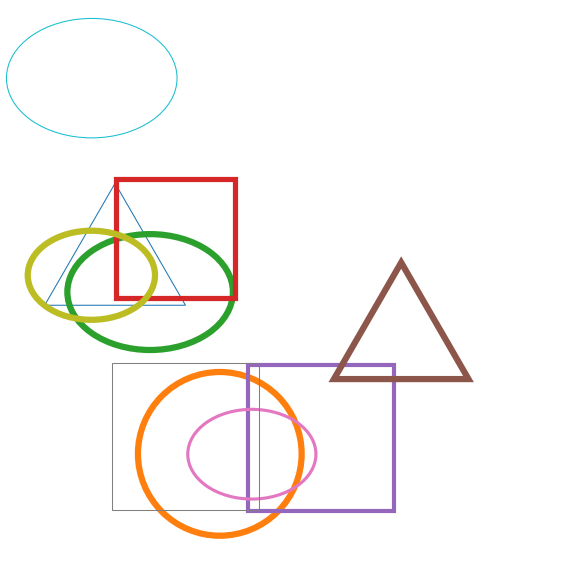[{"shape": "triangle", "thickness": 0.5, "radius": 0.7, "center": [0.199, 0.541]}, {"shape": "circle", "thickness": 3, "radius": 0.71, "center": [0.381, 0.213]}, {"shape": "oval", "thickness": 3, "radius": 0.72, "center": [0.26, 0.493]}, {"shape": "square", "thickness": 2.5, "radius": 0.51, "center": [0.304, 0.586]}, {"shape": "square", "thickness": 2, "radius": 0.63, "center": [0.556, 0.241]}, {"shape": "triangle", "thickness": 3, "radius": 0.67, "center": [0.695, 0.41]}, {"shape": "oval", "thickness": 1.5, "radius": 0.55, "center": [0.436, 0.213]}, {"shape": "square", "thickness": 0.5, "radius": 0.63, "center": [0.321, 0.243]}, {"shape": "oval", "thickness": 3, "radius": 0.55, "center": [0.158, 0.522]}, {"shape": "oval", "thickness": 0.5, "radius": 0.74, "center": [0.159, 0.864]}]